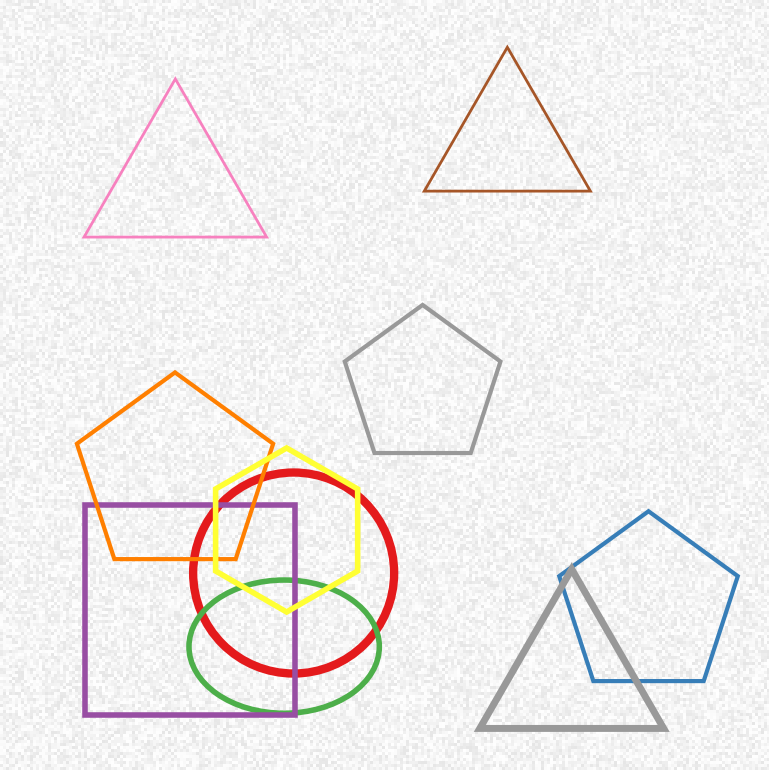[{"shape": "circle", "thickness": 3, "radius": 0.65, "center": [0.381, 0.256]}, {"shape": "pentagon", "thickness": 1.5, "radius": 0.61, "center": [0.842, 0.214]}, {"shape": "oval", "thickness": 2, "radius": 0.62, "center": [0.369, 0.16]}, {"shape": "square", "thickness": 2, "radius": 0.68, "center": [0.247, 0.208]}, {"shape": "pentagon", "thickness": 1.5, "radius": 0.67, "center": [0.227, 0.382]}, {"shape": "hexagon", "thickness": 2, "radius": 0.53, "center": [0.372, 0.312]}, {"shape": "triangle", "thickness": 1, "radius": 0.62, "center": [0.659, 0.814]}, {"shape": "triangle", "thickness": 1, "radius": 0.68, "center": [0.228, 0.761]}, {"shape": "triangle", "thickness": 2.5, "radius": 0.69, "center": [0.742, 0.123]}, {"shape": "pentagon", "thickness": 1.5, "radius": 0.53, "center": [0.549, 0.498]}]